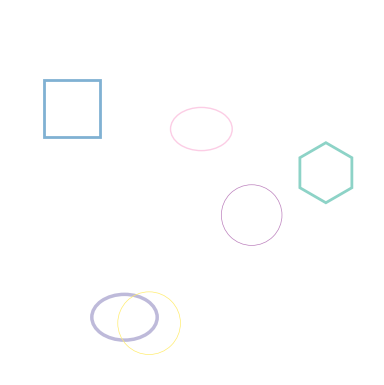[{"shape": "hexagon", "thickness": 2, "radius": 0.39, "center": [0.846, 0.551]}, {"shape": "oval", "thickness": 2.5, "radius": 0.42, "center": [0.323, 0.176]}, {"shape": "square", "thickness": 2, "radius": 0.37, "center": [0.187, 0.718]}, {"shape": "oval", "thickness": 1, "radius": 0.4, "center": [0.523, 0.665]}, {"shape": "circle", "thickness": 0.5, "radius": 0.39, "center": [0.654, 0.441]}, {"shape": "circle", "thickness": 0.5, "radius": 0.41, "center": [0.387, 0.161]}]